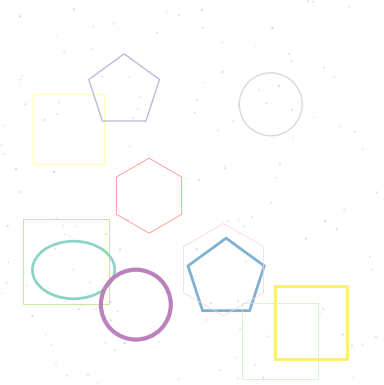[{"shape": "oval", "thickness": 2, "radius": 0.53, "center": [0.191, 0.299]}, {"shape": "square", "thickness": 1, "radius": 0.46, "center": [0.178, 0.665]}, {"shape": "pentagon", "thickness": 1, "radius": 0.48, "center": [0.322, 0.764]}, {"shape": "hexagon", "thickness": 0.5, "radius": 0.49, "center": [0.387, 0.492]}, {"shape": "pentagon", "thickness": 2, "radius": 0.52, "center": [0.587, 0.277]}, {"shape": "square", "thickness": 0.5, "radius": 0.56, "center": [0.171, 0.321]}, {"shape": "hexagon", "thickness": 0.5, "radius": 0.6, "center": [0.581, 0.3]}, {"shape": "circle", "thickness": 1, "radius": 0.41, "center": [0.703, 0.729]}, {"shape": "circle", "thickness": 3, "radius": 0.45, "center": [0.353, 0.209]}, {"shape": "square", "thickness": 0.5, "radius": 0.49, "center": [0.727, 0.114]}, {"shape": "square", "thickness": 2, "radius": 0.47, "center": [0.808, 0.163]}]